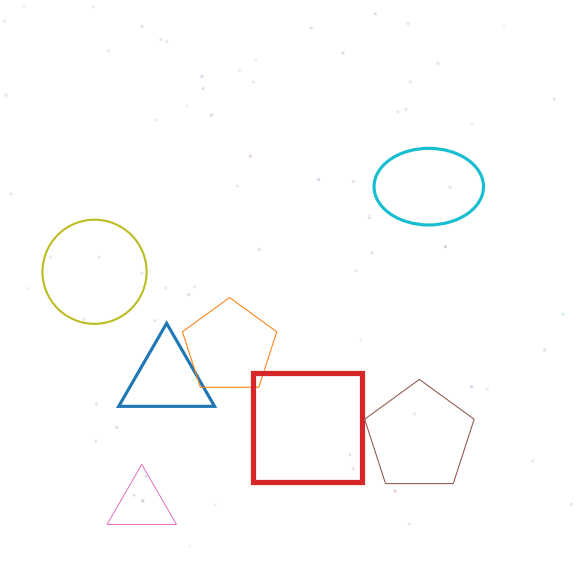[{"shape": "triangle", "thickness": 1.5, "radius": 0.48, "center": [0.289, 0.343]}, {"shape": "pentagon", "thickness": 0.5, "radius": 0.43, "center": [0.398, 0.398]}, {"shape": "square", "thickness": 2.5, "radius": 0.47, "center": [0.533, 0.259]}, {"shape": "pentagon", "thickness": 0.5, "radius": 0.5, "center": [0.726, 0.242]}, {"shape": "triangle", "thickness": 0.5, "radius": 0.35, "center": [0.245, 0.126]}, {"shape": "circle", "thickness": 1, "radius": 0.45, "center": [0.164, 0.529]}, {"shape": "oval", "thickness": 1.5, "radius": 0.47, "center": [0.742, 0.676]}]